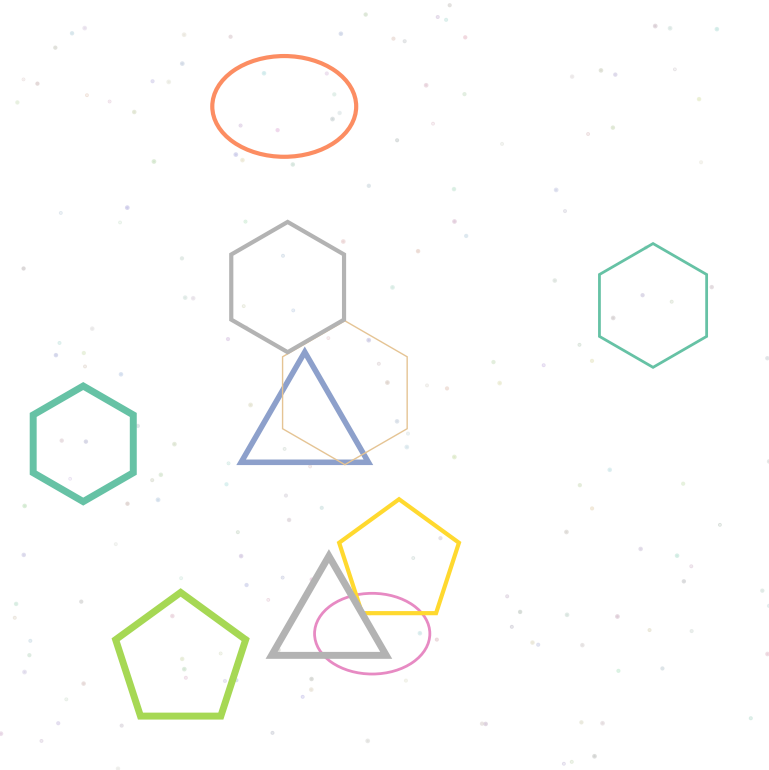[{"shape": "hexagon", "thickness": 1, "radius": 0.4, "center": [0.848, 0.603]}, {"shape": "hexagon", "thickness": 2.5, "radius": 0.38, "center": [0.108, 0.424]}, {"shape": "oval", "thickness": 1.5, "radius": 0.47, "center": [0.369, 0.862]}, {"shape": "triangle", "thickness": 2, "radius": 0.48, "center": [0.396, 0.447]}, {"shape": "oval", "thickness": 1, "radius": 0.37, "center": [0.483, 0.177]}, {"shape": "pentagon", "thickness": 2.5, "radius": 0.44, "center": [0.235, 0.142]}, {"shape": "pentagon", "thickness": 1.5, "radius": 0.41, "center": [0.518, 0.27]}, {"shape": "hexagon", "thickness": 0.5, "radius": 0.47, "center": [0.448, 0.49]}, {"shape": "triangle", "thickness": 2.5, "radius": 0.43, "center": [0.427, 0.192]}, {"shape": "hexagon", "thickness": 1.5, "radius": 0.42, "center": [0.374, 0.627]}]